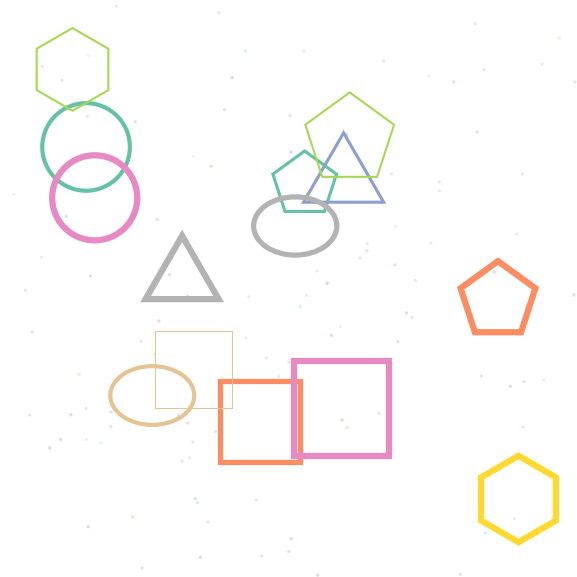[{"shape": "pentagon", "thickness": 1.5, "radius": 0.29, "center": [0.528, 0.68]}, {"shape": "circle", "thickness": 2, "radius": 0.38, "center": [0.149, 0.745]}, {"shape": "square", "thickness": 2.5, "radius": 0.35, "center": [0.45, 0.269]}, {"shape": "pentagon", "thickness": 3, "radius": 0.34, "center": [0.862, 0.479]}, {"shape": "triangle", "thickness": 1.5, "radius": 0.4, "center": [0.595, 0.689]}, {"shape": "circle", "thickness": 3, "radius": 0.37, "center": [0.164, 0.657]}, {"shape": "square", "thickness": 3, "radius": 0.41, "center": [0.591, 0.291]}, {"shape": "pentagon", "thickness": 1, "radius": 0.4, "center": [0.606, 0.758]}, {"shape": "hexagon", "thickness": 1, "radius": 0.36, "center": [0.126, 0.879]}, {"shape": "hexagon", "thickness": 3, "radius": 0.37, "center": [0.898, 0.135]}, {"shape": "oval", "thickness": 2, "radius": 0.36, "center": [0.264, 0.314]}, {"shape": "square", "thickness": 0.5, "radius": 0.33, "center": [0.335, 0.359]}, {"shape": "triangle", "thickness": 3, "radius": 0.37, "center": [0.315, 0.518]}, {"shape": "oval", "thickness": 2.5, "radius": 0.36, "center": [0.511, 0.608]}]